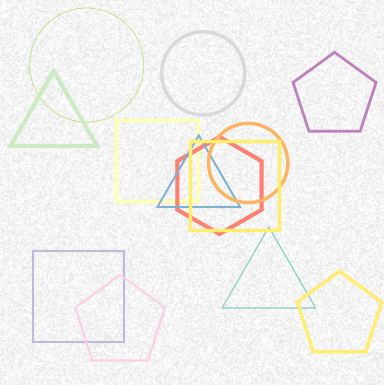[{"shape": "triangle", "thickness": 1, "radius": 0.7, "center": [0.698, 0.27]}, {"shape": "square", "thickness": 2.5, "radius": 0.53, "center": [0.408, 0.584]}, {"shape": "square", "thickness": 1.5, "radius": 0.59, "center": [0.204, 0.23]}, {"shape": "hexagon", "thickness": 3, "radius": 0.63, "center": [0.57, 0.518]}, {"shape": "triangle", "thickness": 1.5, "radius": 0.62, "center": [0.516, 0.524]}, {"shape": "circle", "thickness": 2.5, "radius": 0.51, "center": [0.645, 0.577]}, {"shape": "circle", "thickness": 0.5, "radius": 0.74, "center": [0.225, 0.831]}, {"shape": "pentagon", "thickness": 1.5, "radius": 0.61, "center": [0.312, 0.163]}, {"shape": "circle", "thickness": 2.5, "radius": 0.54, "center": [0.528, 0.809]}, {"shape": "pentagon", "thickness": 2, "radius": 0.57, "center": [0.869, 0.751]}, {"shape": "triangle", "thickness": 3, "radius": 0.65, "center": [0.14, 0.686]}, {"shape": "pentagon", "thickness": 2.5, "radius": 0.58, "center": [0.882, 0.18]}, {"shape": "square", "thickness": 2.5, "radius": 0.58, "center": [0.609, 0.519]}]